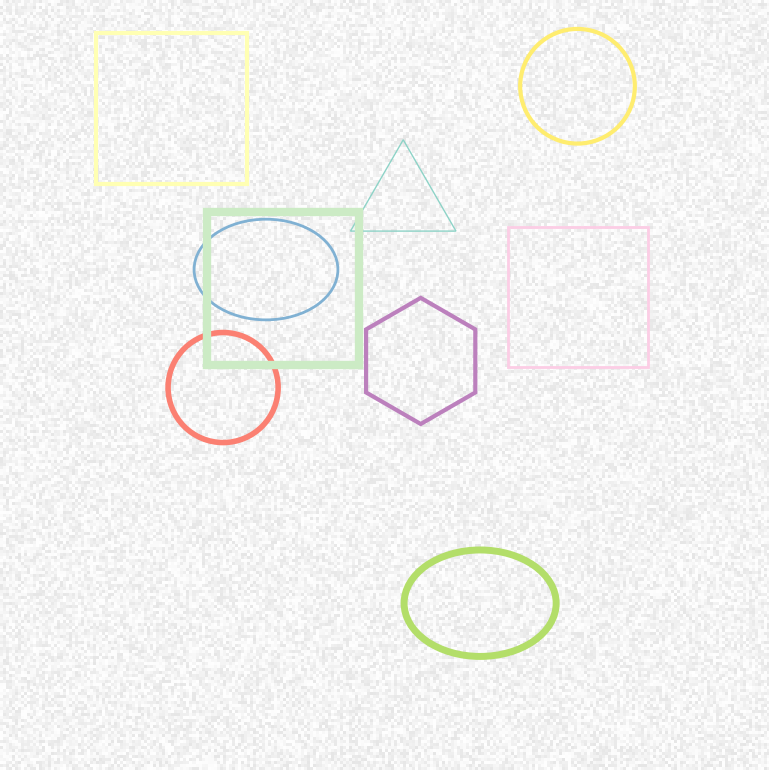[{"shape": "triangle", "thickness": 0.5, "radius": 0.4, "center": [0.524, 0.739]}, {"shape": "square", "thickness": 1.5, "radius": 0.49, "center": [0.222, 0.86]}, {"shape": "circle", "thickness": 2, "radius": 0.36, "center": [0.29, 0.497]}, {"shape": "oval", "thickness": 1, "radius": 0.47, "center": [0.345, 0.65]}, {"shape": "oval", "thickness": 2.5, "radius": 0.49, "center": [0.624, 0.217]}, {"shape": "square", "thickness": 1, "radius": 0.46, "center": [0.751, 0.614]}, {"shape": "hexagon", "thickness": 1.5, "radius": 0.41, "center": [0.546, 0.531]}, {"shape": "square", "thickness": 3, "radius": 0.49, "center": [0.368, 0.625]}, {"shape": "circle", "thickness": 1.5, "radius": 0.37, "center": [0.75, 0.888]}]